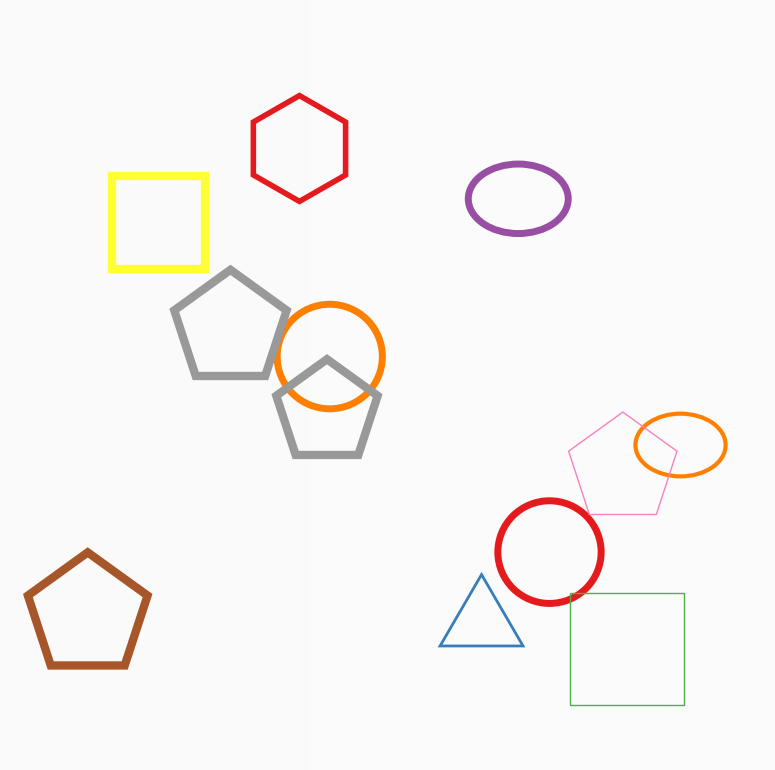[{"shape": "circle", "thickness": 2.5, "radius": 0.33, "center": [0.709, 0.283]}, {"shape": "hexagon", "thickness": 2, "radius": 0.34, "center": [0.386, 0.807]}, {"shape": "triangle", "thickness": 1, "radius": 0.31, "center": [0.621, 0.192]}, {"shape": "square", "thickness": 0.5, "radius": 0.37, "center": [0.809, 0.157]}, {"shape": "oval", "thickness": 2.5, "radius": 0.32, "center": [0.669, 0.742]}, {"shape": "oval", "thickness": 1.5, "radius": 0.29, "center": [0.878, 0.422]}, {"shape": "circle", "thickness": 2.5, "radius": 0.34, "center": [0.425, 0.537]}, {"shape": "square", "thickness": 3, "radius": 0.3, "center": [0.204, 0.711]}, {"shape": "pentagon", "thickness": 3, "radius": 0.41, "center": [0.113, 0.201]}, {"shape": "pentagon", "thickness": 0.5, "radius": 0.37, "center": [0.804, 0.391]}, {"shape": "pentagon", "thickness": 3, "radius": 0.38, "center": [0.297, 0.573]}, {"shape": "pentagon", "thickness": 3, "radius": 0.34, "center": [0.422, 0.465]}]